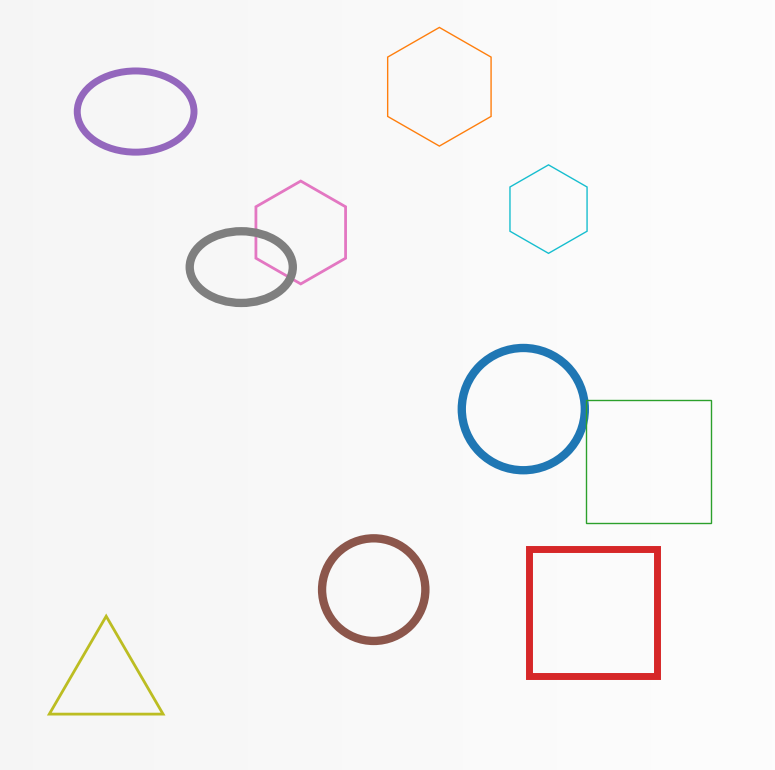[{"shape": "circle", "thickness": 3, "radius": 0.4, "center": [0.675, 0.469]}, {"shape": "hexagon", "thickness": 0.5, "radius": 0.39, "center": [0.567, 0.887]}, {"shape": "square", "thickness": 0.5, "radius": 0.4, "center": [0.837, 0.4]}, {"shape": "square", "thickness": 2.5, "radius": 0.41, "center": [0.765, 0.204]}, {"shape": "oval", "thickness": 2.5, "radius": 0.38, "center": [0.175, 0.855]}, {"shape": "circle", "thickness": 3, "radius": 0.33, "center": [0.482, 0.234]}, {"shape": "hexagon", "thickness": 1, "radius": 0.33, "center": [0.388, 0.698]}, {"shape": "oval", "thickness": 3, "radius": 0.33, "center": [0.311, 0.653]}, {"shape": "triangle", "thickness": 1, "radius": 0.42, "center": [0.137, 0.115]}, {"shape": "hexagon", "thickness": 0.5, "radius": 0.29, "center": [0.708, 0.728]}]